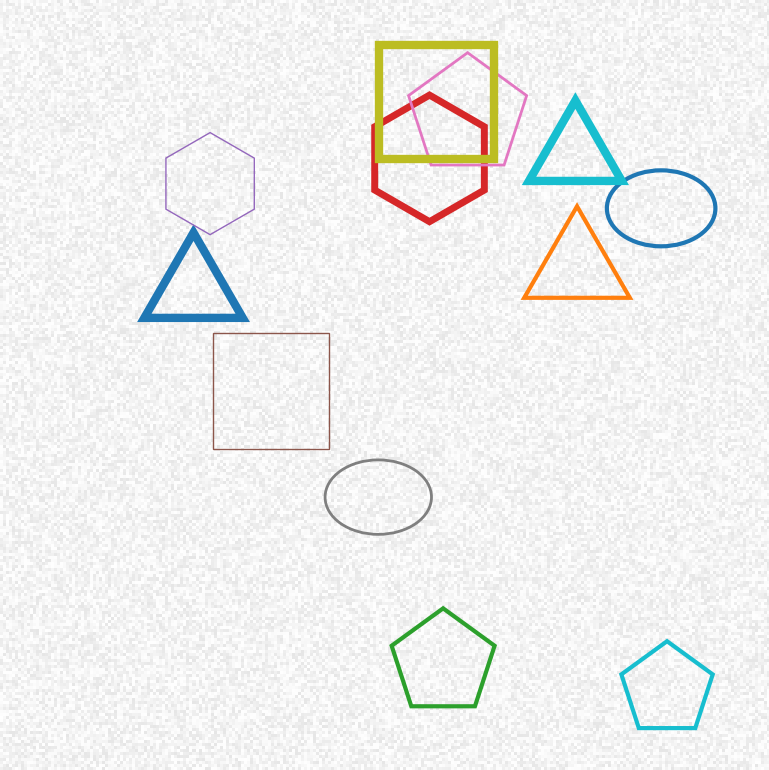[{"shape": "oval", "thickness": 1.5, "radius": 0.35, "center": [0.859, 0.729]}, {"shape": "triangle", "thickness": 3, "radius": 0.37, "center": [0.251, 0.624]}, {"shape": "triangle", "thickness": 1.5, "radius": 0.4, "center": [0.749, 0.653]}, {"shape": "pentagon", "thickness": 1.5, "radius": 0.35, "center": [0.575, 0.14]}, {"shape": "hexagon", "thickness": 2.5, "radius": 0.41, "center": [0.558, 0.794]}, {"shape": "hexagon", "thickness": 0.5, "radius": 0.33, "center": [0.273, 0.762]}, {"shape": "square", "thickness": 0.5, "radius": 0.38, "center": [0.351, 0.492]}, {"shape": "pentagon", "thickness": 1, "radius": 0.4, "center": [0.607, 0.851]}, {"shape": "oval", "thickness": 1, "radius": 0.35, "center": [0.491, 0.354]}, {"shape": "square", "thickness": 3, "radius": 0.37, "center": [0.567, 0.867]}, {"shape": "triangle", "thickness": 3, "radius": 0.35, "center": [0.747, 0.8]}, {"shape": "pentagon", "thickness": 1.5, "radius": 0.31, "center": [0.866, 0.105]}]